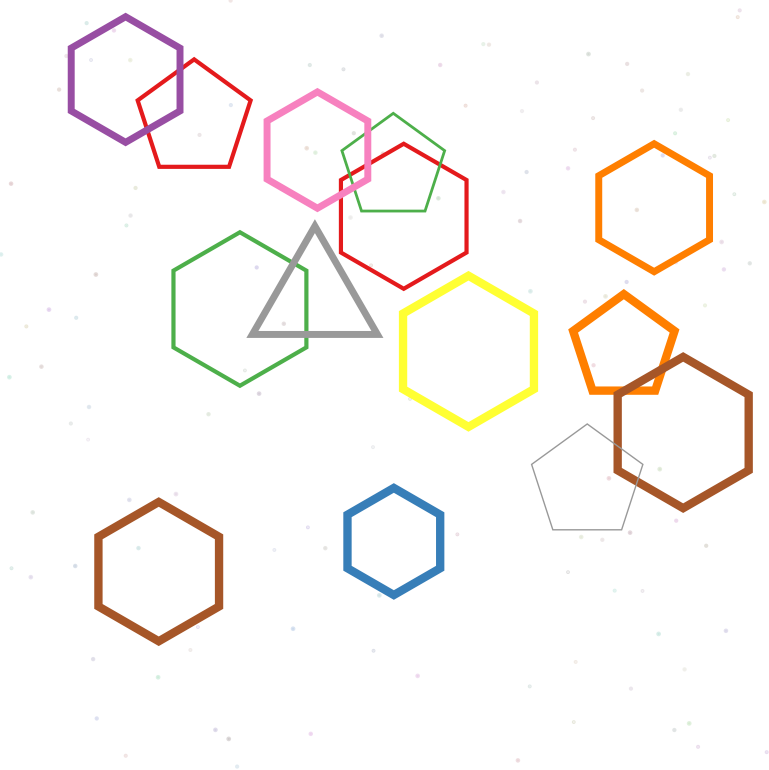[{"shape": "hexagon", "thickness": 1.5, "radius": 0.47, "center": [0.524, 0.719]}, {"shape": "pentagon", "thickness": 1.5, "radius": 0.39, "center": [0.252, 0.846]}, {"shape": "hexagon", "thickness": 3, "radius": 0.35, "center": [0.511, 0.297]}, {"shape": "pentagon", "thickness": 1, "radius": 0.35, "center": [0.511, 0.783]}, {"shape": "hexagon", "thickness": 1.5, "radius": 0.5, "center": [0.312, 0.599]}, {"shape": "hexagon", "thickness": 2.5, "radius": 0.41, "center": [0.163, 0.897]}, {"shape": "pentagon", "thickness": 3, "radius": 0.35, "center": [0.81, 0.549]}, {"shape": "hexagon", "thickness": 2.5, "radius": 0.42, "center": [0.85, 0.73]}, {"shape": "hexagon", "thickness": 3, "radius": 0.49, "center": [0.608, 0.544]}, {"shape": "hexagon", "thickness": 3, "radius": 0.45, "center": [0.206, 0.258]}, {"shape": "hexagon", "thickness": 3, "radius": 0.49, "center": [0.887, 0.438]}, {"shape": "hexagon", "thickness": 2.5, "radius": 0.38, "center": [0.412, 0.805]}, {"shape": "pentagon", "thickness": 0.5, "radius": 0.38, "center": [0.763, 0.373]}, {"shape": "triangle", "thickness": 2.5, "radius": 0.47, "center": [0.409, 0.613]}]